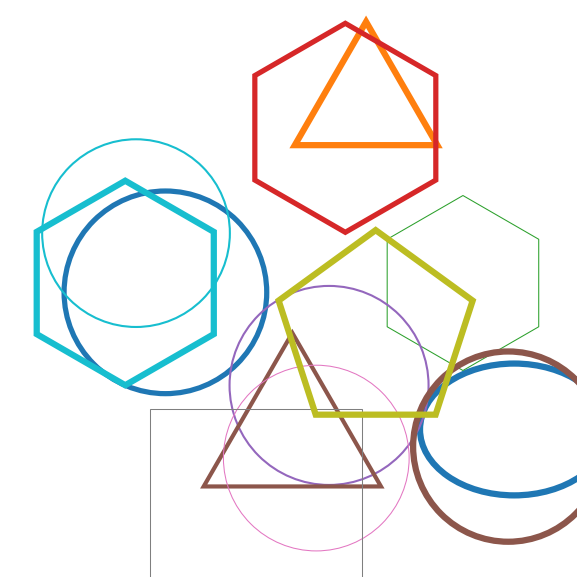[{"shape": "circle", "thickness": 2.5, "radius": 0.88, "center": [0.286, 0.493]}, {"shape": "oval", "thickness": 3, "radius": 0.82, "center": [0.89, 0.255]}, {"shape": "triangle", "thickness": 3, "radius": 0.71, "center": [0.634, 0.819]}, {"shape": "hexagon", "thickness": 0.5, "radius": 0.76, "center": [0.802, 0.509]}, {"shape": "hexagon", "thickness": 2.5, "radius": 0.9, "center": [0.598, 0.778]}, {"shape": "circle", "thickness": 1, "radius": 0.86, "center": [0.57, 0.332]}, {"shape": "triangle", "thickness": 2, "radius": 0.89, "center": [0.506, 0.245]}, {"shape": "circle", "thickness": 3, "radius": 0.82, "center": [0.88, 0.226]}, {"shape": "circle", "thickness": 0.5, "radius": 0.8, "center": [0.548, 0.206]}, {"shape": "square", "thickness": 0.5, "radius": 0.92, "center": [0.443, 0.107]}, {"shape": "pentagon", "thickness": 3, "radius": 0.88, "center": [0.65, 0.424]}, {"shape": "circle", "thickness": 1, "radius": 0.81, "center": [0.236, 0.595]}, {"shape": "hexagon", "thickness": 3, "radius": 0.89, "center": [0.217, 0.509]}]